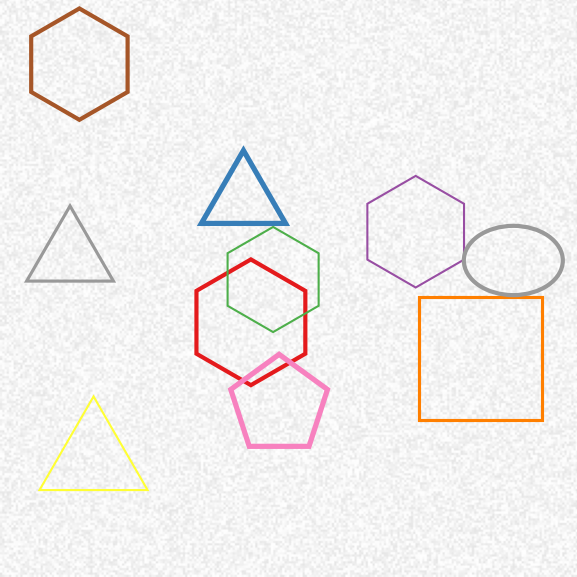[{"shape": "hexagon", "thickness": 2, "radius": 0.54, "center": [0.434, 0.441]}, {"shape": "triangle", "thickness": 2.5, "radius": 0.42, "center": [0.422, 0.654]}, {"shape": "hexagon", "thickness": 1, "radius": 0.46, "center": [0.473, 0.515]}, {"shape": "hexagon", "thickness": 1, "radius": 0.48, "center": [0.72, 0.598]}, {"shape": "square", "thickness": 1.5, "radius": 0.53, "center": [0.832, 0.379]}, {"shape": "triangle", "thickness": 1, "radius": 0.54, "center": [0.162, 0.205]}, {"shape": "hexagon", "thickness": 2, "radius": 0.48, "center": [0.137, 0.888]}, {"shape": "pentagon", "thickness": 2.5, "radius": 0.44, "center": [0.483, 0.297]}, {"shape": "triangle", "thickness": 1.5, "radius": 0.43, "center": [0.121, 0.556]}, {"shape": "oval", "thickness": 2, "radius": 0.43, "center": [0.889, 0.548]}]